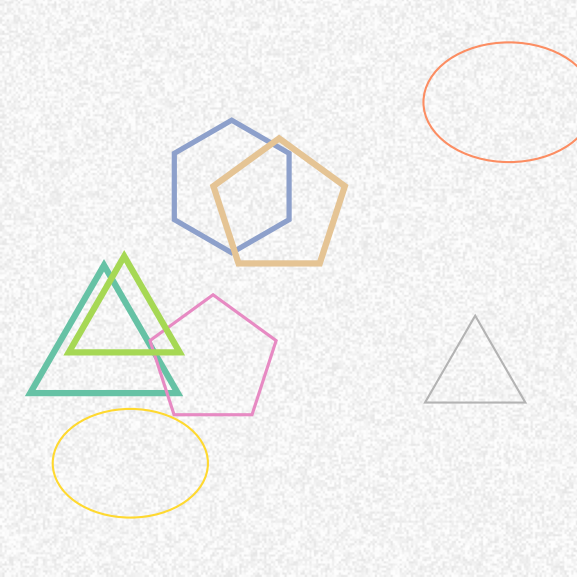[{"shape": "triangle", "thickness": 3, "radius": 0.74, "center": [0.18, 0.392]}, {"shape": "oval", "thickness": 1, "radius": 0.74, "center": [0.881, 0.822]}, {"shape": "hexagon", "thickness": 2.5, "radius": 0.57, "center": [0.401, 0.676]}, {"shape": "pentagon", "thickness": 1.5, "radius": 0.57, "center": [0.369, 0.374]}, {"shape": "triangle", "thickness": 3, "radius": 0.55, "center": [0.215, 0.444]}, {"shape": "oval", "thickness": 1, "radius": 0.67, "center": [0.226, 0.197]}, {"shape": "pentagon", "thickness": 3, "radius": 0.6, "center": [0.483, 0.64]}, {"shape": "triangle", "thickness": 1, "radius": 0.5, "center": [0.823, 0.352]}]